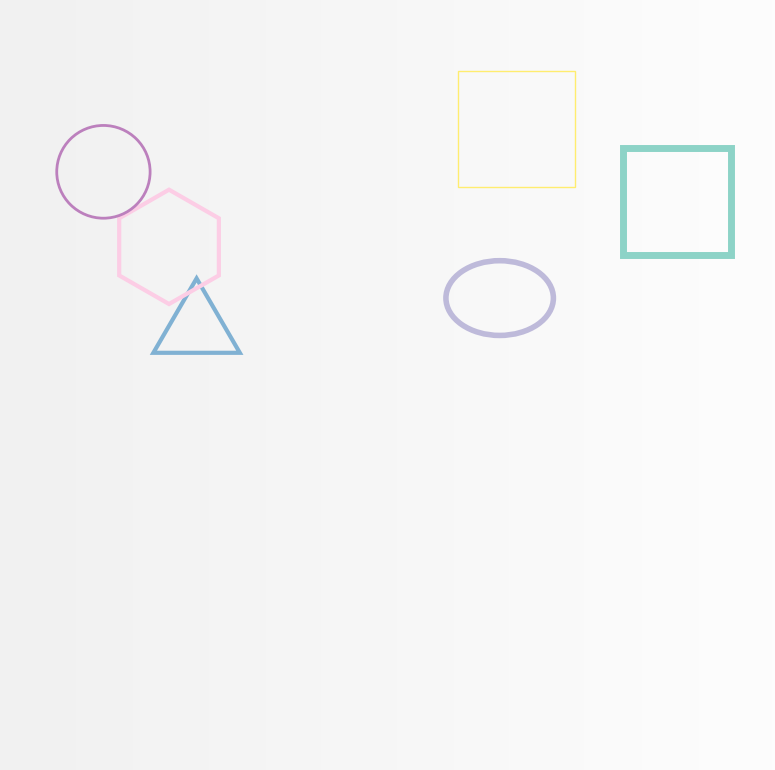[{"shape": "square", "thickness": 2.5, "radius": 0.35, "center": [0.874, 0.739]}, {"shape": "oval", "thickness": 2, "radius": 0.35, "center": [0.645, 0.613]}, {"shape": "triangle", "thickness": 1.5, "radius": 0.32, "center": [0.254, 0.574]}, {"shape": "hexagon", "thickness": 1.5, "radius": 0.37, "center": [0.218, 0.679]}, {"shape": "circle", "thickness": 1, "radius": 0.3, "center": [0.133, 0.777]}, {"shape": "square", "thickness": 0.5, "radius": 0.38, "center": [0.666, 0.833]}]